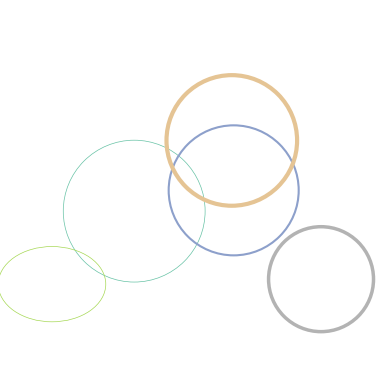[{"shape": "circle", "thickness": 0.5, "radius": 0.92, "center": [0.349, 0.452]}, {"shape": "circle", "thickness": 1.5, "radius": 0.84, "center": [0.607, 0.506]}, {"shape": "oval", "thickness": 0.5, "radius": 0.7, "center": [0.135, 0.262]}, {"shape": "circle", "thickness": 3, "radius": 0.85, "center": [0.602, 0.635]}, {"shape": "circle", "thickness": 2.5, "radius": 0.68, "center": [0.834, 0.275]}]